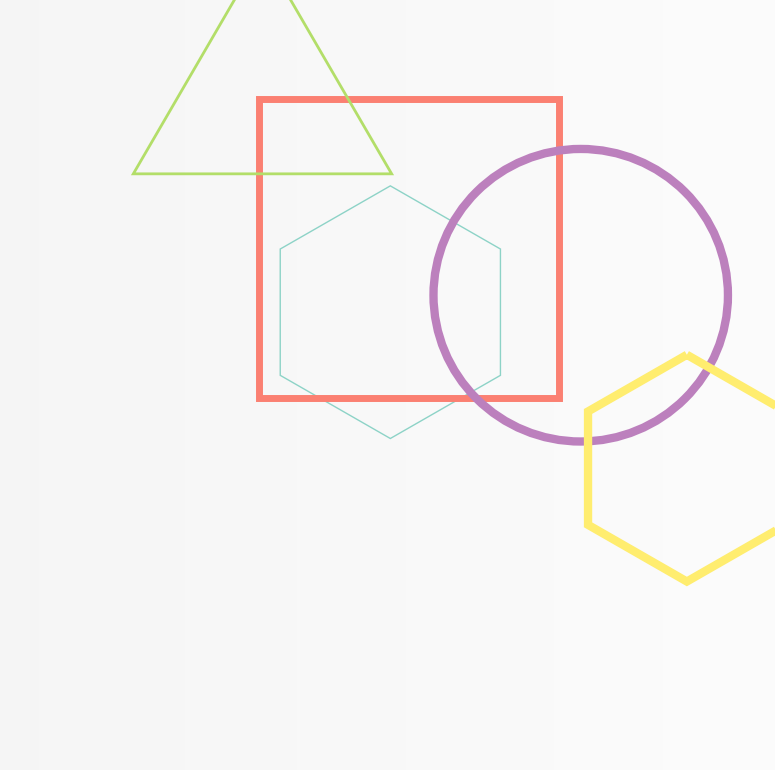[{"shape": "hexagon", "thickness": 0.5, "radius": 0.82, "center": [0.504, 0.595]}, {"shape": "square", "thickness": 2.5, "radius": 0.97, "center": [0.527, 0.677]}, {"shape": "triangle", "thickness": 1, "radius": 0.96, "center": [0.339, 0.87]}, {"shape": "circle", "thickness": 3, "radius": 0.95, "center": [0.749, 0.617]}, {"shape": "hexagon", "thickness": 3, "radius": 0.74, "center": [0.886, 0.392]}]